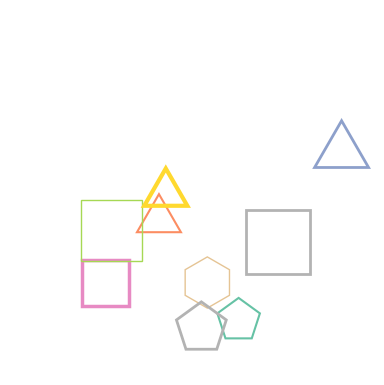[{"shape": "pentagon", "thickness": 1.5, "radius": 0.29, "center": [0.62, 0.168]}, {"shape": "triangle", "thickness": 1.5, "radius": 0.33, "center": [0.413, 0.43]}, {"shape": "triangle", "thickness": 2, "radius": 0.4, "center": [0.887, 0.605]}, {"shape": "square", "thickness": 2.5, "radius": 0.3, "center": [0.275, 0.265]}, {"shape": "square", "thickness": 1, "radius": 0.4, "center": [0.289, 0.401]}, {"shape": "triangle", "thickness": 3, "radius": 0.32, "center": [0.431, 0.498]}, {"shape": "hexagon", "thickness": 1, "radius": 0.33, "center": [0.538, 0.266]}, {"shape": "square", "thickness": 2, "radius": 0.42, "center": [0.722, 0.372]}, {"shape": "pentagon", "thickness": 2, "radius": 0.34, "center": [0.523, 0.148]}]